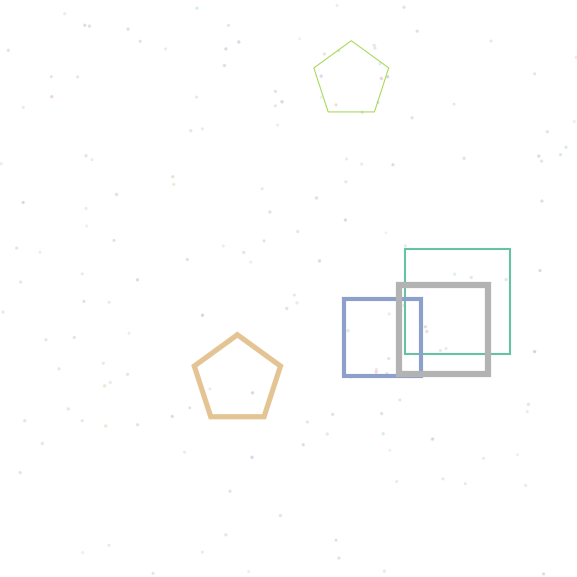[{"shape": "square", "thickness": 1, "radius": 0.45, "center": [0.792, 0.478]}, {"shape": "square", "thickness": 2, "radius": 0.33, "center": [0.662, 0.414]}, {"shape": "pentagon", "thickness": 0.5, "radius": 0.34, "center": [0.608, 0.86]}, {"shape": "pentagon", "thickness": 2.5, "radius": 0.39, "center": [0.411, 0.341]}, {"shape": "square", "thickness": 3, "radius": 0.39, "center": [0.769, 0.429]}]